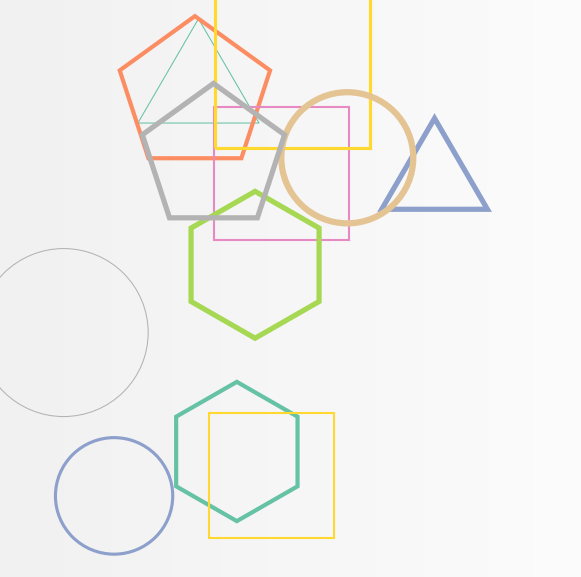[{"shape": "triangle", "thickness": 0.5, "radius": 0.6, "center": [0.341, 0.846]}, {"shape": "hexagon", "thickness": 2, "radius": 0.6, "center": [0.407, 0.217]}, {"shape": "pentagon", "thickness": 2, "radius": 0.68, "center": [0.335, 0.835]}, {"shape": "triangle", "thickness": 2.5, "radius": 0.53, "center": [0.748, 0.689]}, {"shape": "circle", "thickness": 1.5, "radius": 0.5, "center": [0.196, 0.14]}, {"shape": "square", "thickness": 1, "radius": 0.58, "center": [0.484, 0.699]}, {"shape": "hexagon", "thickness": 2.5, "radius": 0.64, "center": [0.439, 0.541]}, {"shape": "square", "thickness": 1.5, "radius": 0.67, "center": [0.504, 0.877]}, {"shape": "square", "thickness": 1, "radius": 0.54, "center": [0.467, 0.175]}, {"shape": "circle", "thickness": 3, "radius": 0.57, "center": [0.598, 0.726]}, {"shape": "pentagon", "thickness": 2.5, "radius": 0.64, "center": [0.367, 0.726]}, {"shape": "circle", "thickness": 0.5, "radius": 0.73, "center": [0.109, 0.423]}]